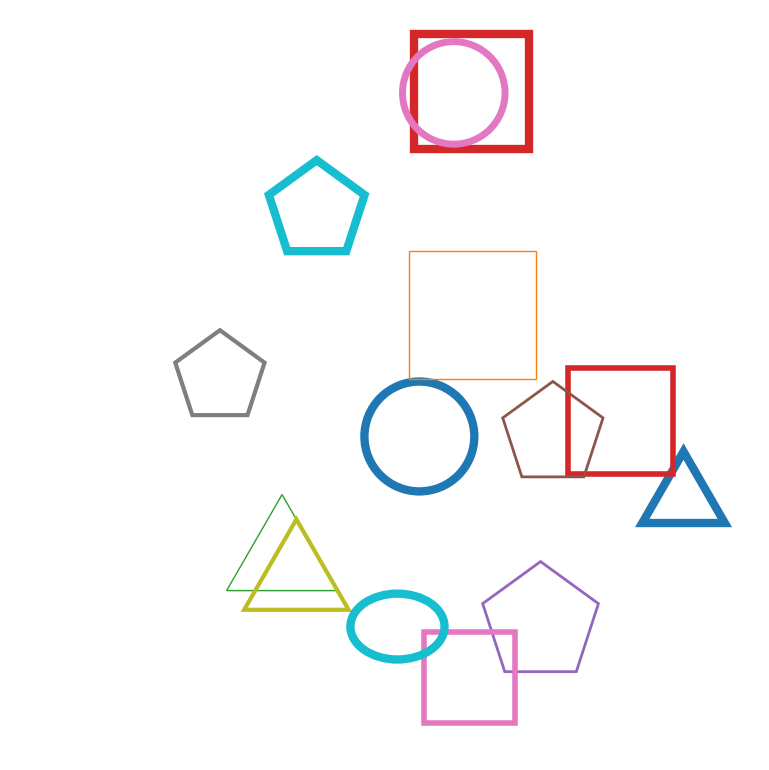[{"shape": "circle", "thickness": 3, "radius": 0.36, "center": [0.545, 0.433]}, {"shape": "triangle", "thickness": 3, "radius": 0.31, "center": [0.888, 0.352]}, {"shape": "square", "thickness": 0.5, "radius": 0.41, "center": [0.614, 0.591]}, {"shape": "triangle", "thickness": 0.5, "radius": 0.42, "center": [0.366, 0.275]}, {"shape": "square", "thickness": 2, "radius": 0.34, "center": [0.806, 0.453]}, {"shape": "square", "thickness": 3, "radius": 0.37, "center": [0.612, 0.881]}, {"shape": "pentagon", "thickness": 1, "radius": 0.4, "center": [0.702, 0.192]}, {"shape": "pentagon", "thickness": 1, "radius": 0.34, "center": [0.718, 0.436]}, {"shape": "circle", "thickness": 2.5, "radius": 0.33, "center": [0.589, 0.879]}, {"shape": "square", "thickness": 2, "radius": 0.3, "center": [0.61, 0.12]}, {"shape": "pentagon", "thickness": 1.5, "radius": 0.3, "center": [0.286, 0.51]}, {"shape": "triangle", "thickness": 1.5, "radius": 0.39, "center": [0.385, 0.247]}, {"shape": "pentagon", "thickness": 3, "radius": 0.33, "center": [0.411, 0.727]}, {"shape": "oval", "thickness": 3, "radius": 0.31, "center": [0.516, 0.186]}]